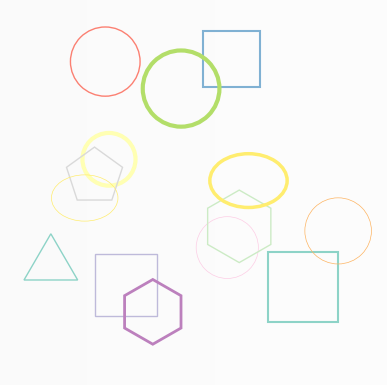[{"shape": "triangle", "thickness": 1, "radius": 0.4, "center": [0.131, 0.313]}, {"shape": "square", "thickness": 1.5, "radius": 0.45, "center": [0.781, 0.255]}, {"shape": "circle", "thickness": 3, "radius": 0.34, "center": [0.281, 0.586]}, {"shape": "square", "thickness": 1, "radius": 0.4, "center": [0.326, 0.26]}, {"shape": "circle", "thickness": 1, "radius": 0.45, "center": [0.272, 0.84]}, {"shape": "square", "thickness": 1.5, "radius": 0.37, "center": [0.598, 0.847]}, {"shape": "circle", "thickness": 0.5, "radius": 0.43, "center": [0.873, 0.4]}, {"shape": "circle", "thickness": 3, "radius": 0.49, "center": [0.467, 0.77]}, {"shape": "circle", "thickness": 0.5, "radius": 0.4, "center": [0.587, 0.357]}, {"shape": "pentagon", "thickness": 1, "radius": 0.38, "center": [0.244, 0.542]}, {"shape": "hexagon", "thickness": 2, "radius": 0.42, "center": [0.394, 0.19]}, {"shape": "hexagon", "thickness": 1, "radius": 0.47, "center": [0.617, 0.412]}, {"shape": "oval", "thickness": 2.5, "radius": 0.5, "center": [0.641, 0.531]}, {"shape": "oval", "thickness": 0.5, "radius": 0.43, "center": [0.219, 0.486]}]